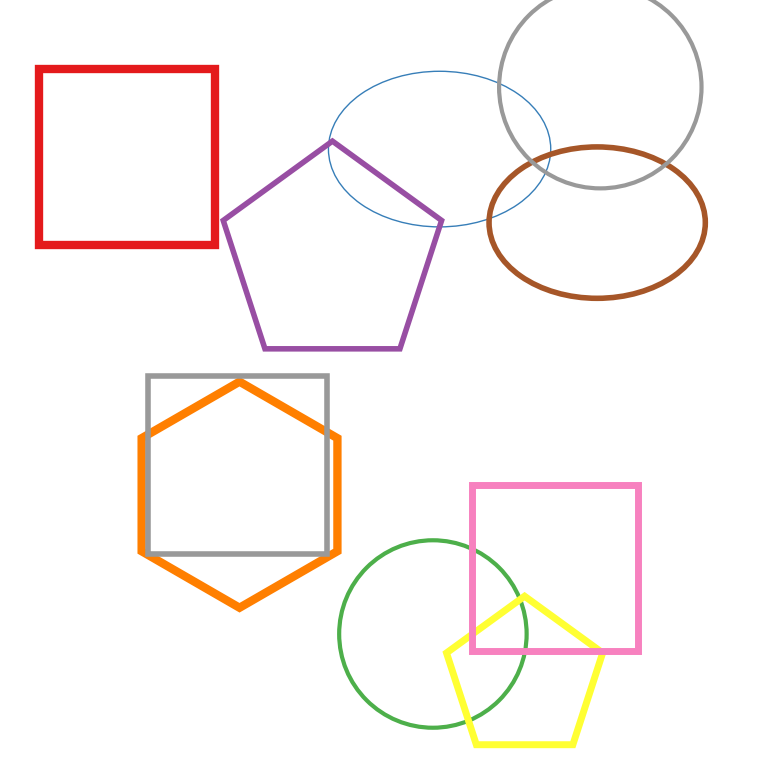[{"shape": "square", "thickness": 3, "radius": 0.57, "center": [0.164, 0.796]}, {"shape": "oval", "thickness": 0.5, "radius": 0.72, "center": [0.571, 0.806]}, {"shape": "circle", "thickness": 1.5, "radius": 0.61, "center": [0.562, 0.177]}, {"shape": "pentagon", "thickness": 2, "radius": 0.75, "center": [0.432, 0.668]}, {"shape": "hexagon", "thickness": 3, "radius": 0.73, "center": [0.311, 0.358]}, {"shape": "pentagon", "thickness": 2.5, "radius": 0.53, "center": [0.681, 0.119]}, {"shape": "oval", "thickness": 2, "radius": 0.7, "center": [0.776, 0.711]}, {"shape": "square", "thickness": 2.5, "radius": 0.54, "center": [0.721, 0.262]}, {"shape": "circle", "thickness": 1.5, "radius": 0.66, "center": [0.78, 0.887]}, {"shape": "square", "thickness": 2, "radius": 0.58, "center": [0.308, 0.396]}]